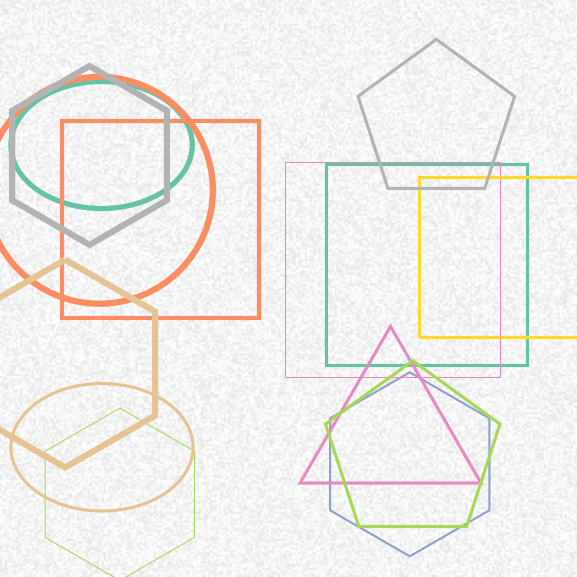[{"shape": "oval", "thickness": 2.5, "radius": 0.79, "center": [0.176, 0.748]}, {"shape": "square", "thickness": 1.5, "radius": 0.87, "center": [0.738, 0.541]}, {"shape": "square", "thickness": 2, "radius": 0.85, "center": [0.278, 0.618]}, {"shape": "circle", "thickness": 3, "radius": 0.98, "center": [0.172, 0.67]}, {"shape": "hexagon", "thickness": 1, "radius": 0.8, "center": [0.71, 0.195]}, {"shape": "triangle", "thickness": 1.5, "radius": 0.9, "center": [0.676, 0.253]}, {"shape": "square", "thickness": 0.5, "radius": 0.93, "center": [0.68, 0.533]}, {"shape": "pentagon", "thickness": 1.5, "radius": 0.79, "center": [0.715, 0.216]}, {"shape": "hexagon", "thickness": 0.5, "radius": 0.75, "center": [0.207, 0.143]}, {"shape": "square", "thickness": 1.5, "radius": 0.69, "center": [0.863, 0.554]}, {"shape": "oval", "thickness": 1.5, "radius": 0.79, "center": [0.177, 0.225]}, {"shape": "hexagon", "thickness": 3, "radius": 0.9, "center": [0.113, 0.37]}, {"shape": "pentagon", "thickness": 1.5, "radius": 0.71, "center": [0.756, 0.788]}, {"shape": "hexagon", "thickness": 3, "radius": 0.77, "center": [0.155, 0.73]}]